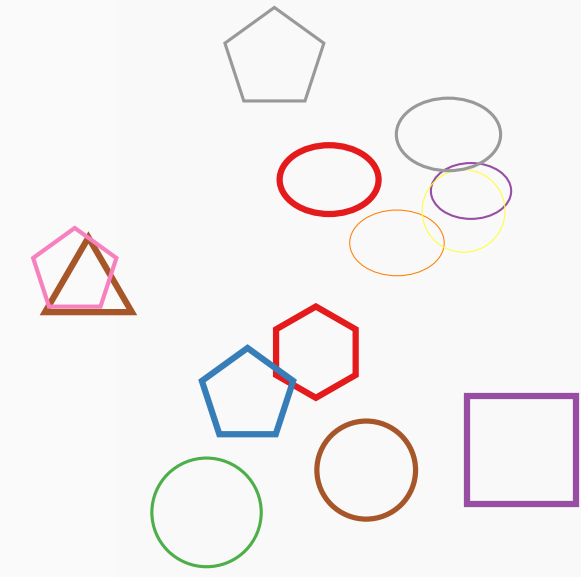[{"shape": "hexagon", "thickness": 3, "radius": 0.4, "center": [0.543, 0.389]}, {"shape": "oval", "thickness": 3, "radius": 0.43, "center": [0.566, 0.688]}, {"shape": "pentagon", "thickness": 3, "radius": 0.41, "center": [0.426, 0.314]}, {"shape": "circle", "thickness": 1.5, "radius": 0.47, "center": [0.355, 0.112]}, {"shape": "oval", "thickness": 1, "radius": 0.35, "center": [0.81, 0.668]}, {"shape": "square", "thickness": 3, "radius": 0.47, "center": [0.897, 0.22]}, {"shape": "oval", "thickness": 0.5, "radius": 0.41, "center": [0.683, 0.579]}, {"shape": "circle", "thickness": 0.5, "radius": 0.36, "center": [0.798, 0.634]}, {"shape": "circle", "thickness": 2.5, "radius": 0.42, "center": [0.63, 0.185]}, {"shape": "triangle", "thickness": 3, "radius": 0.43, "center": [0.152, 0.502]}, {"shape": "pentagon", "thickness": 2, "radius": 0.38, "center": [0.129, 0.529]}, {"shape": "pentagon", "thickness": 1.5, "radius": 0.45, "center": [0.472, 0.897]}, {"shape": "oval", "thickness": 1.5, "radius": 0.45, "center": [0.772, 0.766]}]